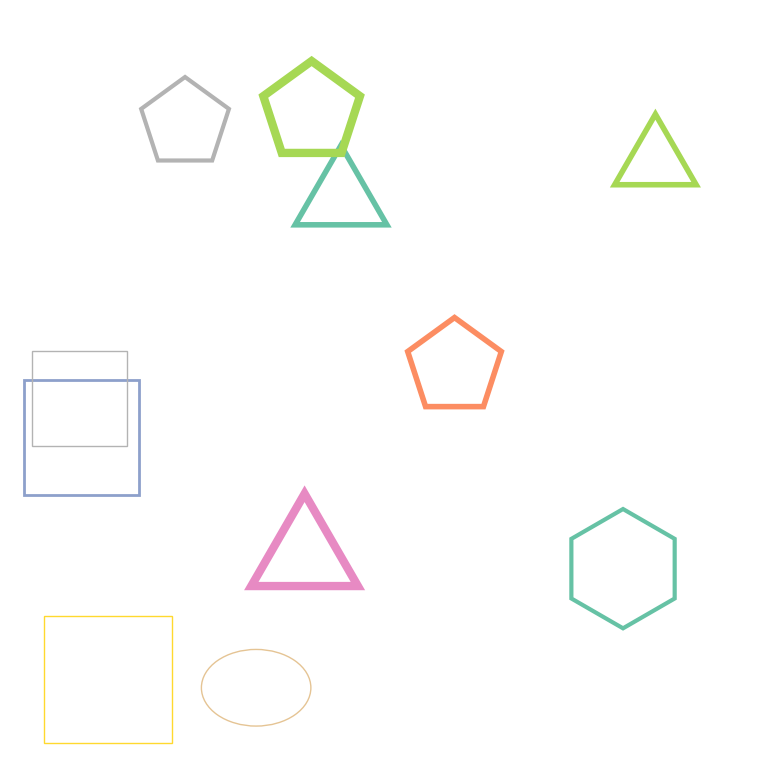[{"shape": "triangle", "thickness": 2, "radius": 0.34, "center": [0.443, 0.742]}, {"shape": "hexagon", "thickness": 1.5, "radius": 0.39, "center": [0.809, 0.261]}, {"shape": "pentagon", "thickness": 2, "radius": 0.32, "center": [0.59, 0.524]}, {"shape": "square", "thickness": 1, "radius": 0.37, "center": [0.106, 0.432]}, {"shape": "triangle", "thickness": 3, "radius": 0.4, "center": [0.396, 0.279]}, {"shape": "triangle", "thickness": 2, "radius": 0.31, "center": [0.851, 0.791]}, {"shape": "pentagon", "thickness": 3, "radius": 0.33, "center": [0.405, 0.855]}, {"shape": "square", "thickness": 0.5, "radius": 0.41, "center": [0.141, 0.118]}, {"shape": "oval", "thickness": 0.5, "radius": 0.36, "center": [0.333, 0.107]}, {"shape": "pentagon", "thickness": 1.5, "radius": 0.3, "center": [0.24, 0.84]}, {"shape": "square", "thickness": 0.5, "radius": 0.31, "center": [0.103, 0.482]}]